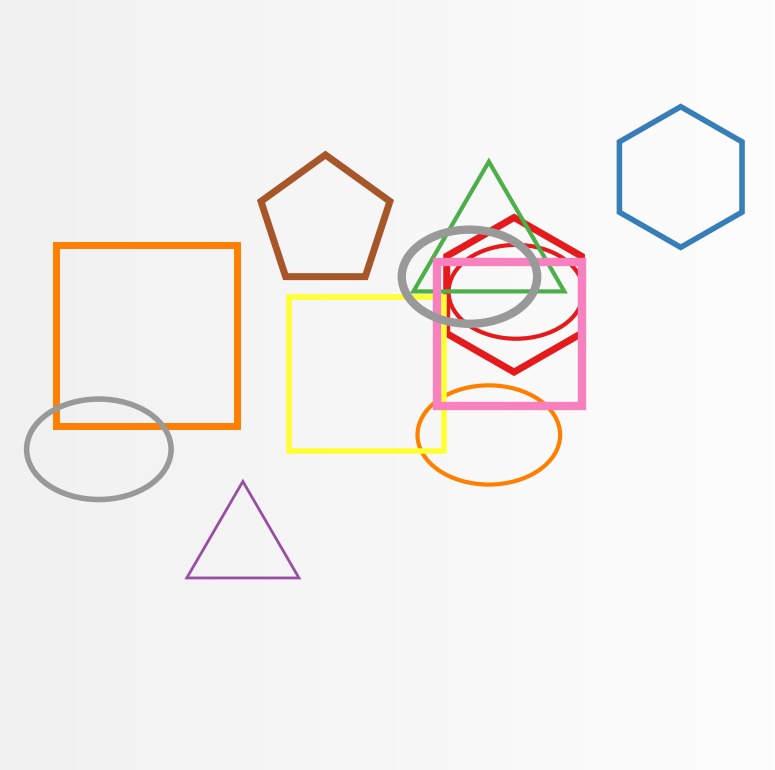[{"shape": "hexagon", "thickness": 2.5, "radius": 0.5, "center": [0.663, 0.617]}, {"shape": "oval", "thickness": 1.5, "radius": 0.44, "center": [0.666, 0.621]}, {"shape": "hexagon", "thickness": 2, "radius": 0.46, "center": [0.878, 0.77]}, {"shape": "triangle", "thickness": 1.5, "radius": 0.56, "center": [0.631, 0.678]}, {"shape": "triangle", "thickness": 1, "radius": 0.42, "center": [0.313, 0.291]}, {"shape": "oval", "thickness": 1.5, "radius": 0.46, "center": [0.631, 0.435]}, {"shape": "square", "thickness": 2.5, "radius": 0.59, "center": [0.189, 0.564]}, {"shape": "square", "thickness": 2, "radius": 0.5, "center": [0.473, 0.514]}, {"shape": "pentagon", "thickness": 2.5, "radius": 0.44, "center": [0.42, 0.711]}, {"shape": "square", "thickness": 3, "radius": 0.47, "center": [0.657, 0.566]}, {"shape": "oval", "thickness": 2, "radius": 0.47, "center": [0.128, 0.417]}, {"shape": "oval", "thickness": 3, "radius": 0.44, "center": [0.606, 0.641]}]